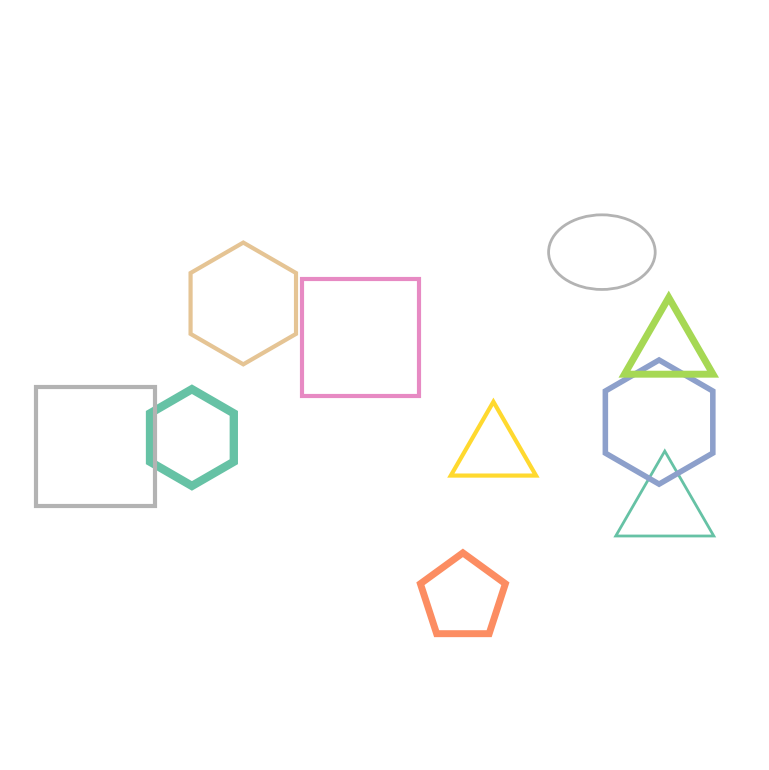[{"shape": "hexagon", "thickness": 3, "radius": 0.31, "center": [0.249, 0.432]}, {"shape": "triangle", "thickness": 1, "radius": 0.37, "center": [0.863, 0.341]}, {"shape": "pentagon", "thickness": 2.5, "radius": 0.29, "center": [0.601, 0.224]}, {"shape": "hexagon", "thickness": 2, "radius": 0.4, "center": [0.856, 0.452]}, {"shape": "square", "thickness": 1.5, "radius": 0.38, "center": [0.468, 0.561]}, {"shape": "triangle", "thickness": 2.5, "radius": 0.33, "center": [0.869, 0.547]}, {"shape": "triangle", "thickness": 1.5, "radius": 0.32, "center": [0.641, 0.414]}, {"shape": "hexagon", "thickness": 1.5, "radius": 0.4, "center": [0.316, 0.606]}, {"shape": "oval", "thickness": 1, "radius": 0.35, "center": [0.782, 0.673]}, {"shape": "square", "thickness": 1.5, "radius": 0.39, "center": [0.124, 0.42]}]